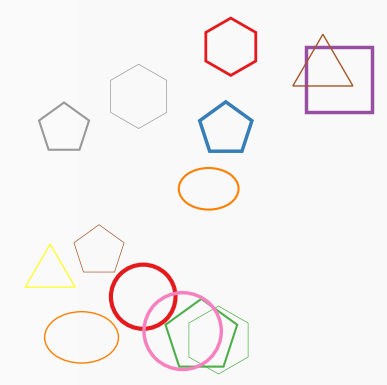[{"shape": "circle", "thickness": 3, "radius": 0.42, "center": [0.37, 0.229]}, {"shape": "hexagon", "thickness": 2, "radius": 0.37, "center": [0.596, 0.879]}, {"shape": "pentagon", "thickness": 2.5, "radius": 0.35, "center": [0.583, 0.665]}, {"shape": "hexagon", "thickness": 0.5, "radius": 0.44, "center": [0.564, 0.117]}, {"shape": "pentagon", "thickness": 1.5, "radius": 0.49, "center": [0.52, 0.126]}, {"shape": "square", "thickness": 2.5, "radius": 0.42, "center": [0.874, 0.794]}, {"shape": "oval", "thickness": 1, "radius": 0.48, "center": [0.21, 0.124]}, {"shape": "oval", "thickness": 1.5, "radius": 0.39, "center": [0.538, 0.51]}, {"shape": "triangle", "thickness": 1, "radius": 0.37, "center": [0.13, 0.291]}, {"shape": "triangle", "thickness": 1, "radius": 0.45, "center": [0.833, 0.821]}, {"shape": "pentagon", "thickness": 0.5, "radius": 0.34, "center": [0.256, 0.348]}, {"shape": "circle", "thickness": 2.5, "radius": 0.5, "center": [0.471, 0.14]}, {"shape": "pentagon", "thickness": 1.5, "radius": 0.34, "center": [0.165, 0.666]}, {"shape": "hexagon", "thickness": 0.5, "radius": 0.42, "center": [0.358, 0.75]}]